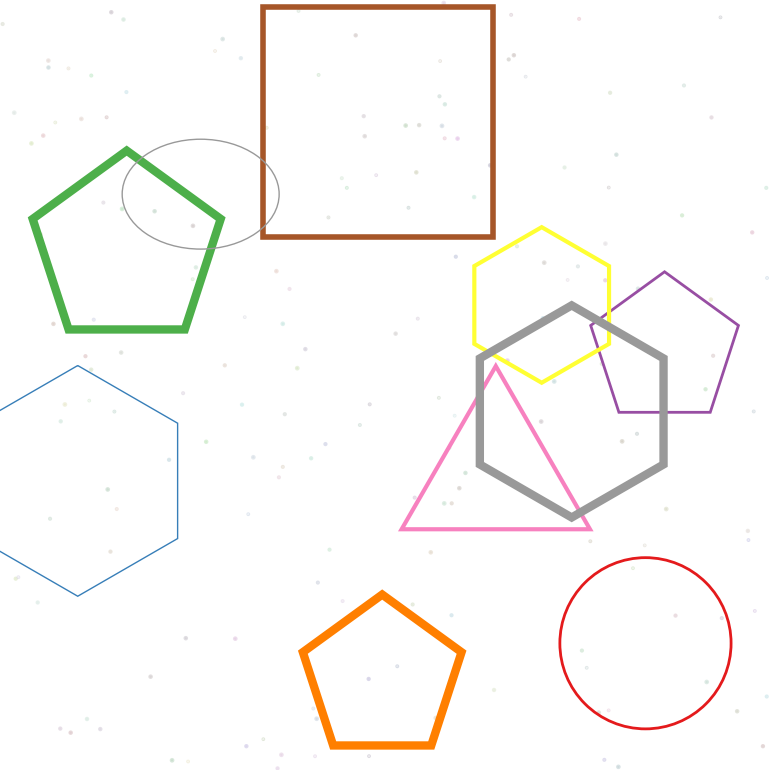[{"shape": "circle", "thickness": 1, "radius": 0.56, "center": [0.838, 0.165]}, {"shape": "hexagon", "thickness": 0.5, "radius": 0.75, "center": [0.101, 0.375]}, {"shape": "pentagon", "thickness": 3, "radius": 0.64, "center": [0.165, 0.676]}, {"shape": "pentagon", "thickness": 1, "radius": 0.5, "center": [0.863, 0.546]}, {"shape": "pentagon", "thickness": 3, "radius": 0.54, "center": [0.496, 0.12]}, {"shape": "hexagon", "thickness": 1.5, "radius": 0.51, "center": [0.703, 0.604]}, {"shape": "square", "thickness": 2, "radius": 0.75, "center": [0.491, 0.841]}, {"shape": "triangle", "thickness": 1.5, "radius": 0.71, "center": [0.644, 0.383]}, {"shape": "hexagon", "thickness": 3, "radius": 0.69, "center": [0.742, 0.466]}, {"shape": "oval", "thickness": 0.5, "radius": 0.51, "center": [0.261, 0.748]}]